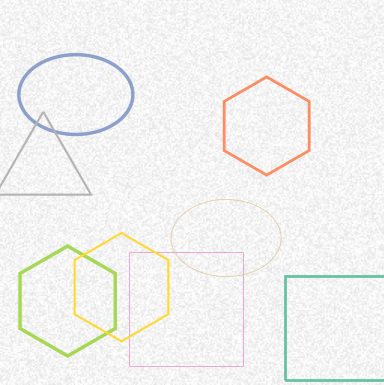[{"shape": "square", "thickness": 2, "radius": 0.68, "center": [0.876, 0.149]}, {"shape": "hexagon", "thickness": 2, "radius": 0.64, "center": [0.693, 0.673]}, {"shape": "oval", "thickness": 2.5, "radius": 0.74, "center": [0.197, 0.754]}, {"shape": "square", "thickness": 0.5, "radius": 0.74, "center": [0.483, 0.197]}, {"shape": "hexagon", "thickness": 2.5, "radius": 0.71, "center": [0.176, 0.218]}, {"shape": "hexagon", "thickness": 1.5, "radius": 0.7, "center": [0.316, 0.254]}, {"shape": "oval", "thickness": 0.5, "radius": 0.71, "center": [0.587, 0.382]}, {"shape": "triangle", "thickness": 1.5, "radius": 0.72, "center": [0.112, 0.566]}]